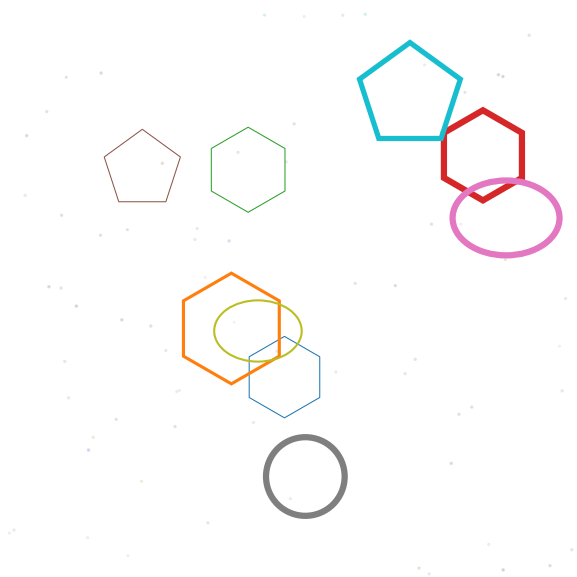[{"shape": "hexagon", "thickness": 0.5, "radius": 0.35, "center": [0.493, 0.346]}, {"shape": "hexagon", "thickness": 1.5, "radius": 0.48, "center": [0.401, 0.43]}, {"shape": "hexagon", "thickness": 0.5, "radius": 0.37, "center": [0.43, 0.705]}, {"shape": "hexagon", "thickness": 3, "radius": 0.39, "center": [0.836, 0.73]}, {"shape": "pentagon", "thickness": 0.5, "radius": 0.35, "center": [0.246, 0.706]}, {"shape": "oval", "thickness": 3, "radius": 0.46, "center": [0.876, 0.622]}, {"shape": "circle", "thickness": 3, "radius": 0.34, "center": [0.529, 0.174]}, {"shape": "oval", "thickness": 1, "radius": 0.38, "center": [0.447, 0.426]}, {"shape": "pentagon", "thickness": 2.5, "radius": 0.46, "center": [0.71, 0.834]}]